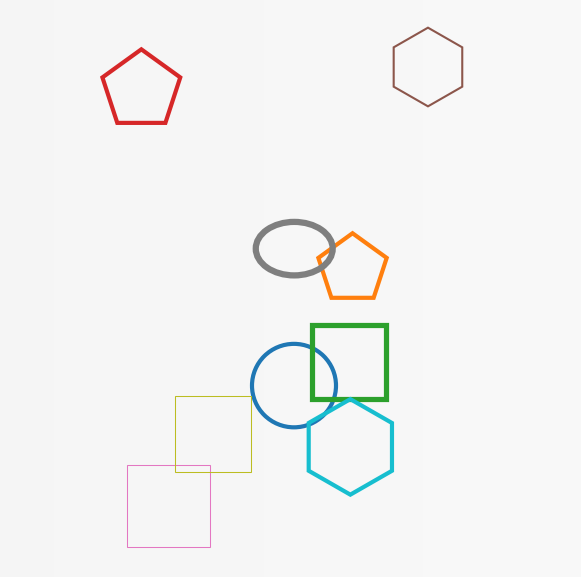[{"shape": "circle", "thickness": 2, "radius": 0.36, "center": [0.506, 0.331]}, {"shape": "pentagon", "thickness": 2, "radius": 0.31, "center": [0.607, 0.533]}, {"shape": "square", "thickness": 2.5, "radius": 0.32, "center": [0.6, 0.372]}, {"shape": "pentagon", "thickness": 2, "radius": 0.35, "center": [0.243, 0.843]}, {"shape": "hexagon", "thickness": 1, "radius": 0.34, "center": [0.736, 0.883]}, {"shape": "square", "thickness": 0.5, "radius": 0.36, "center": [0.29, 0.123]}, {"shape": "oval", "thickness": 3, "radius": 0.33, "center": [0.506, 0.569]}, {"shape": "square", "thickness": 0.5, "radius": 0.33, "center": [0.366, 0.247]}, {"shape": "hexagon", "thickness": 2, "radius": 0.41, "center": [0.603, 0.225]}]